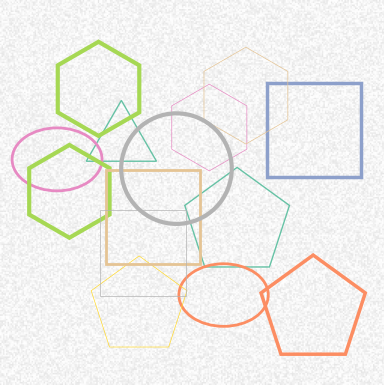[{"shape": "pentagon", "thickness": 1, "radius": 0.71, "center": [0.616, 0.422]}, {"shape": "triangle", "thickness": 1, "radius": 0.53, "center": [0.315, 0.634]}, {"shape": "oval", "thickness": 2, "radius": 0.58, "center": [0.581, 0.234]}, {"shape": "pentagon", "thickness": 2.5, "radius": 0.71, "center": [0.813, 0.195]}, {"shape": "square", "thickness": 2.5, "radius": 0.61, "center": [0.815, 0.663]}, {"shape": "oval", "thickness": 2, "radius": 0.58, "center": [0.148, 0.586]}, {"shape": "hexagon", "thickness": 0.5, "radius": 0.56, "center": [0.544, 0.669]}, {"shape": "hexagon", "thickness": 3, "radius": 0.6, "center": [0.18, 0.503]}, {"shape": "hexagon", "thickness": 3, "radius": 0.61, "center": [0.256, 0.769]}, {"shape": "pentagon", "thickness": 0.5, "radius": 0.65, "center": [0.361, 0.204]}, {"shape": "hexagon", "thickness": 0.5, "radius": 0.63, "center": [0.639, 0.752]}, {"shape": "square", "thickness": 2, "radius": 0.61, "center": [0.397, 0.436]}, {"shape": "circle", "thickness": 3, "radius": 0.72, "center": [0.458, 0.562]}, {"shape": "square", "thickness": 0.5, "radius": 0.56, "center": [0.37, 0.344]}]